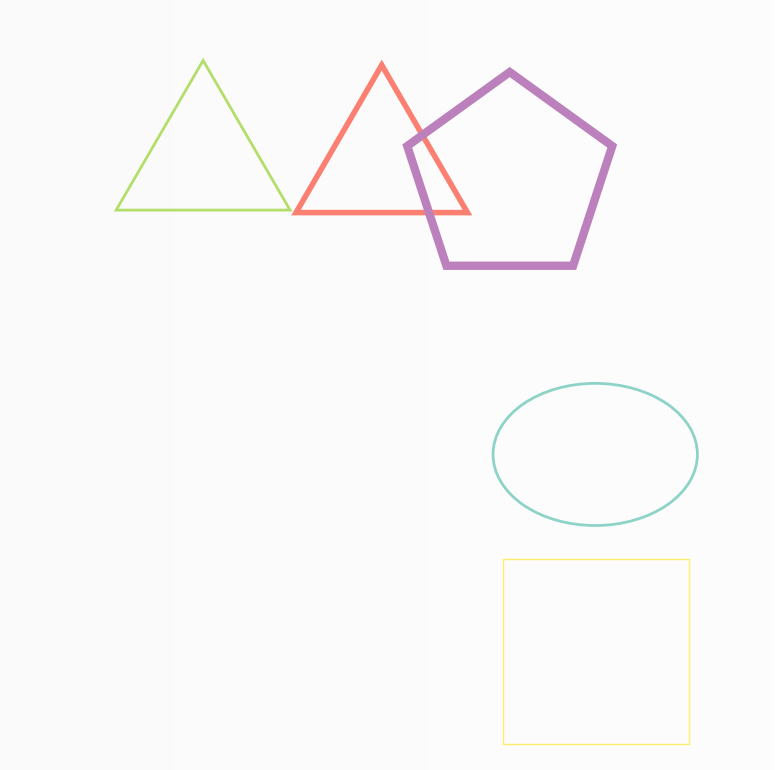[{"shape": "oval", "thickness": 1, "radius": 0.66, "center": [0.768, 0.41]}, {"shape": "triangle", "thickness": 2, "radius": 0.64, "center": [0.493, 0.788]}, {"shape": "triangle", "thickness": 1, "radius": 0.65, "center": [0.262, 0.792]}, {"shape": "pentagon", "thickness": 3, "radius": 0.7, "center": [0.658, 0.767]}, {"shape": "square", "thickness": 0.5, "radius": 0.6, "center": [0.768, 0.154]}]